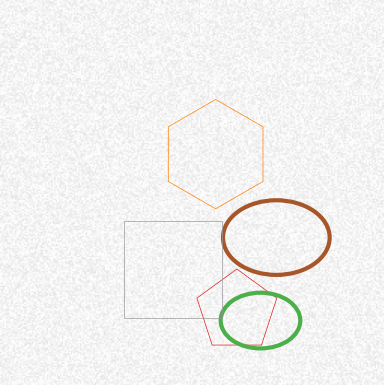[{"shape": "pentagon", "thickness": 0.5, "radius": 0.55, "center": [0.615, 0.192]}, {"shape": "oval", "thickness": 3, "radius": 0.52, "center": [0.677, 0.167]}, {"shape": "hexagon", "thickness": 0.5, "radius": 0.71, "center": [0.56, 0.6]}, {"shape": "oval", "thickness": 3, "radius": 0.69, "center": [0.718, 0.383]}, {"shape": "square", "thickness": 0.5, "radius": 0.64, "center": [0.45, 0.3]}]